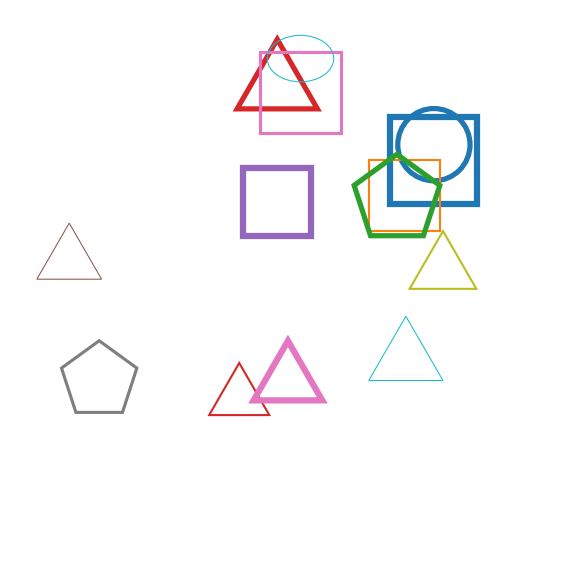[{"shape": "square", "thickness": 3, "radius": 0.38, "center": [0.751, 0.721]}, {"shape": "circle", "thickness": 2.5, "radius": 0.31, "center": [0.751, 0.749]}, {"shape": "square", "thickness": 1, "radius": 0.31, "center": [0.701, 0.661]}, {"shape": "pentagon", "thickness": 2.5, "radius": 0.39, "center": [0.687, 0.654]}, {"shape": "triangle", "thickness": 1, "radius": 0.3, "center": [0.414, 0.31]}, {"shape": "triangle", "thickness": 2.5, "radius": 0.4, "center": [0.48, 0.851]}, {"shape": "square", "thickness": 3, "radius": 0.29, "center": [0.479, 0.65]}, {"shape": "triangle", "thickness": 0.5, "radius": 0.32, "center": [0.12, 0.548]}, {"shape": "triangle", "thickness": 3, "radius": 0.34, "center": [0.499, 0.34]}, {"shape": "square", "thickness": 1.5, "radius": 0.35, "center": [0.521, 0.839]}, {"shape": "pentagon", "thickness": 1.5, "radius": 0.34, "center": [0.172, 0.341]}, {"shape": "triangle", "thickness": 1, "radius": 0.33, "center": [0.767, 0.532]}, {"shape": "oval", "thickness": 0.5, "radius": 0.29, "center": [0.52, 0.898]}, {"shape": "triangle", "thickness": 0.5, "radius": 0.37, "center": [0.703, 0.377]}]